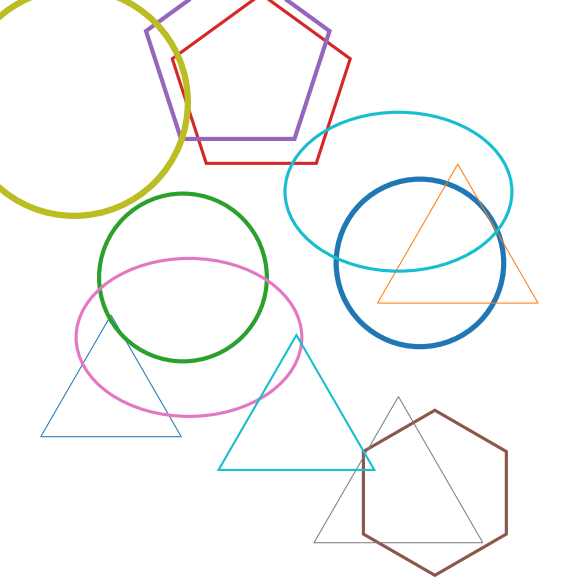[{"shape": "triangle", "thickness": 0.5, "radius": 0.7, "center": [0.192, 0.313]}, {"shape": "circle", "thickness": 2.5, "radius": 0.73, "center": [0.727, 0.544]}, {"shape": "triangle", "thickness": 0.5, "radius": 0.8, "center": [0.793, 0.555]}, {"shape": "circle", "thickness": 2, "radius": 0.73, "center": [0.317, 0.519]}, {"shape": "pentagon", "thickness": 1.5, "radius": 0.81, "center": [0.452, 0.847]}, {"shape": "pentagon", "thickness": 2, "radius": 0.84, "center": [0.412, 0.894]}, {"shape": "hexagon", "thickness": 1.5, "radius": 0.71, "center": [0.753, 0.146]}, {"shape": "oval", "thickness": 1.5, "radius": 0.98, "center": [0.327, 0.415]}, {"shape": "triangle", "thickness": 0.5, "radius": 0.84, "center": [0.69, 0.144]}, {"shape": "circle", "thickness": 3, "radius": 0.98, "center": [0.129, 0.822]}, {"shape": "oval", "thickness": 1.5, "radius": 0.98, "center": [0.69, 0.667]}, {"shape": "triangle", "thickness": 1, "radius": 0.78, "center": [0.513, 0.263]}]